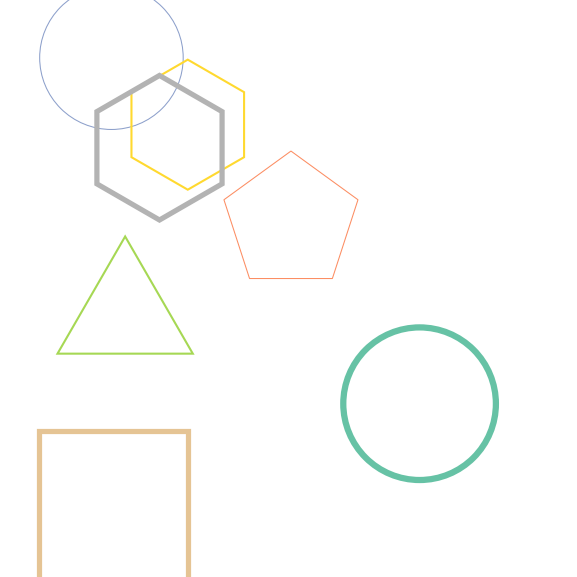[{"shape": "circle", "thickness": 3, "radius": 0.66, "center": [0.727, 0.3]}, {"shape": "pentagon", "thickness": 0.5, "radius": 0.61, "center": [0.504, 0.616]}, {"shape": "circle", "thickness": 0.5, "radius": 0.62, "center": [0.193, 0.899]}, {"shape": "triangle", "thickness": 1, "radius": 0.68, "center": [0.217, 0.454]}, {"shape": "hexagon", "thickness": 1, "radius": 0.56, "center": [0.325, 0.783]}, {"shape": "square", "thickness": 2.5, "radius": 0.65, "center": [0.197, 0.124]}, {"shape": "hexagon", "thickness": 2.5, "radius": 0.63, "center": [0.276, 0.743]}]